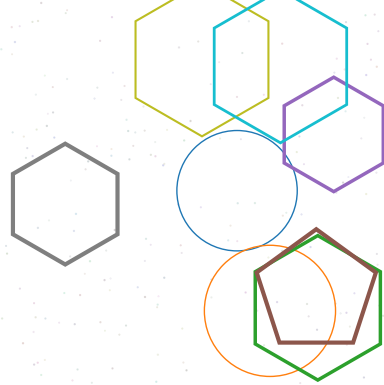[{"shape": "circle", "thickness": 1, "radius": 0.78, "center": [0.616, 0.505]}, {"shape": "circle", "thickness": 1, "radius": 0.85, "center": [0.701, 0.193]}, {"shape": "hexagon", "thickness": 2.5, "radius": 0.94, "center": [0.825, 0.2]}, {"shape": "hexagon", "thickness": 2.5, "radius": 0.74, "center": [0.867, 0.651]}, {"shape": "pentagon", "thickness": 3, "radius": 0.81, "center": [0.821, 0.242]}, {"shape": "hexagon", "thickness": 3, "radius": 0.78, "center": [0.169, 0.47]}, {"shape": "hexagon", "thickness": 1.5, "radius": 1.0, "center": [0.525, 0.845]}, {"shape": "hexagon", "thickness": 2, "radius": 0.99, "center": [0.728, 0.828]}]